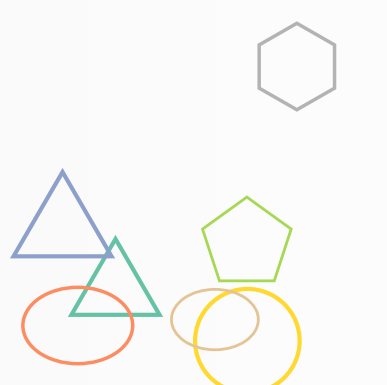[{"shape": "triangle", "thickness": 3, "radius": 0.66, "center": [0.298, 0.248]}, {"shape": "oval", "thickness": 2.5, "radius": 0.71, "center": [0.201, 0.154]}, {"shape": "triangle", "thickness": 3, "radius": 0.73, "center": [0.161, 0.407]}, {"shape": "pentagon", "thickness": 2, "radius": 0.6, "center": [0.637, 0.368]}, {"shape": "circle", "thickness": 3, "radius": 0.67, "center": [0.638, 0.115]}, {"shape": "oval", "thickness": 2, "radius": 0.56, "center": [0.555, 0.17]}, {"shape": "hexagon", "thickness": 2.5, "radius": 0.56, "center": [0.766, 0.827]}]